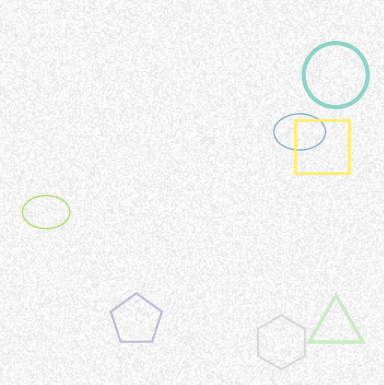[{"shape": "circle", "thickness": 3, "radius": 0.42, "center": [0.872, 0.805]}, {"shape": "pentagon", "thickness": 1.5, "radius": 0.35, "center": [0.354, 0.169]}, {"shape": "oval", "thickness": 1, "radius": 0.34, "center": [0.778, 0.657]}, {"shape": "oval", "thickness": 1, "radius": 0.31, "center": [0.12, 0.449]}, {"shape": "hexagon", "thickness": 1.5, "radius": 0.35, "center": [0.731, 0.111]}, {"shape": "triangle", "thickness": 2.5, "radius": 0.4, "center": [0.873, 0.152]}, {"shape": "square", "thickness": 2, "radius": 0.35, "center": [0.836, 0.62]}]